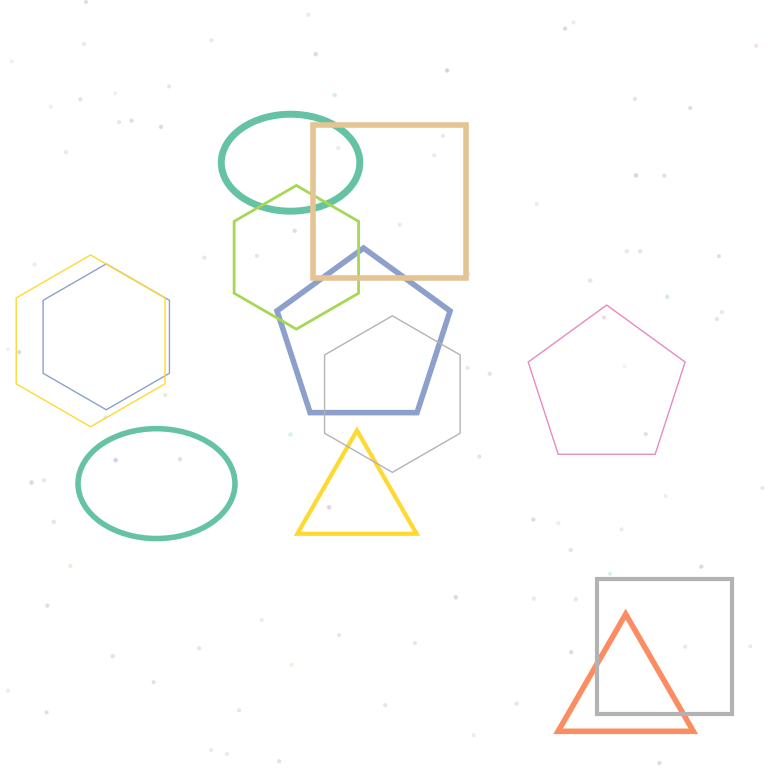[{"shape": "oval", "thickness": 2, "radius": 0.51, "center": [0.203, 0.372]}, {"shape": "oval", "thickness": 2.5, "radius": 0.45, "center": [0.377, 0.789]}, {"shape": "triangle", "thickness": 2, "radius": 0.51, "center": [0.813, 0.101]}, {"shape": "pentagon", "thickness": 2, "radius": 0.59, "center": [0.472, 0.56]}, {"shape": "hexagon", "thickness": 0.5, "radius": 0.47, "center": [0.138, 0.563]}, {"shape": "pentagon", "thickness": 0.5, "radius": 0.54, "center": [0.788, 0.497]}, {"shape": "hexagon", "thickness": 1, "radius": 0.47, "center": [0.385, 0.666]}, {"shape": "hexagon", "thickness": 0.5, "radius": 0.56, "center": [0.118, 0.557]}, {"shape": "triangle", "thickness": 1.5, "radius": 0.45, "center": [0.464, 0.351]}, {"shape": "square", "thickness": 2, "radius": 0.5, "center": [0.506, 0.739]}, {"shape": "square", "thickness": 1.5, "radius": 0.44, "center": [0.863, 0.16]}, {"shape": "hexagon", "thickness": 0.5, "radius": 0.51, "center": [0.51, 0.488]}]